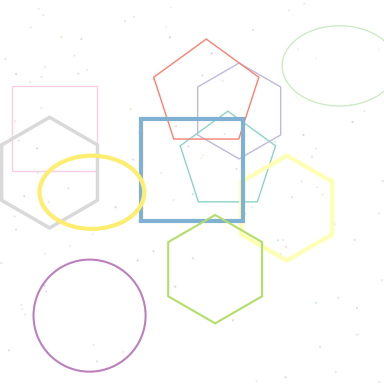[{"shape": "pentagon", "thickness": 1, "radius": 0.65, "center": [0.592, 0.581]}, {"shape": "hexagon", "thickness": 3, "radius": 0.68, "center": [0.745, 0.46]}, {"shape": "hexagon", "thickness": 1, "radius": 0.62, "center": [0.621, 0.712]}, {"shape": "pentagon", "thickness": 1, "radius": 0.72, "center": [0.536, 0.755]}, {"shape": "square", "thickness": 3, "radius": 0.66, "center": [0.498, 0.558]}, {"shape": "hexagon", "thickness": 1.5, "radius": 0.7, "center": [0.559, 0.301]}, {"shape": "square", "thickness": 1, "radius": 0.55, "center": [0.142, 0.666]}, {"shape": "hexagon", "thickness": 2.5, "radius": 0.72, "center": [0.129, 0.552]}, {"shape": "circle", "thickness": 1.5, "radius": 0.73, "center": [0.233, 0.18]}, {"shape": "oval", "thickness": 1, "radius": 0.74, "center": [0.882, 0.829]}, {"shape": "oval", "thickness": 3, "radius": 0.68, "center": [0.239, 0.501]}]